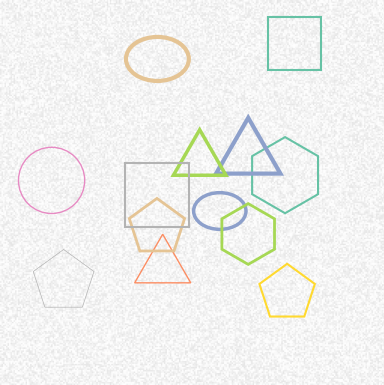[{"shape": "square", "thickness": 1.5, "radius": 0.35, "center": [0.766, 0.887]}, {"shape": "hexagon", "thickness": 1.5, "radius": 0.49, "center": [0.74, 0.545]}, {"shape": "triangle", "thickness": 1, "radius": 0.42, "center": [0.423, 0.307]}, {"shape": "triangle", "thickness": 3, "radius": 0.48, "center": [0.645, 0.597]}, {"shape": "oval", "thickness": 2.5, "radius": 0.34, "center": [0.571, 0.452]}, {"shape": "circle", "thickness": 1, "radius": 0.43, "center": [0.134, 0.531]}, {"shape": "triangle", "thickness": 2.5, "radius": 0.39, "center": [0.519, 0.584]}, {"shape": "hexagon", "thickness": 2, "radius": 0.39, "center": [0.645, 0.392]}, {"shape": "pentagon", "thickness": 1.5, "radius": 0.38, "center": [0.746, 0.239]}, {"shape": "pentagon", "thickness": 2, "radius": 0.38, "center": [0.408, 0.409]}, {"shape": "oval", "thickness": 3, "radius": 0.41, "center": [0.409, 0.847]}, {"shape": "square", "thickness": 1.5, "radius": 0.42, "center": [0.407, 0.493]}, {"shape": "pentagon", "thickness": 0.5, "radius": 0.41, "center": [0.165, 0.269]}]